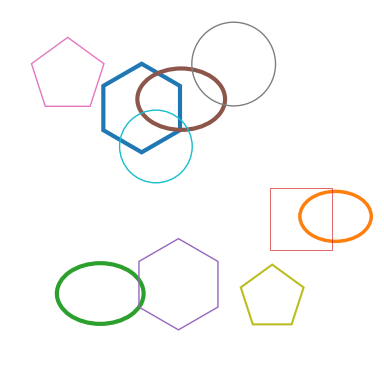[{"shape": "hexagon", "thickness": 3, "radius": 0.57, "center": [0.368, 0.719]}, {"shape": "oval", "thickness": 2.5, "radius": 0.46, "center": [0.872, 0.438]}, {"shape": "oval", "thickness": 3, "radius": 0.56, "center": [0.26, 0.238]}, {"shape": "square", "thickness": 0.5, "radius": 0.4, "center": [0.782, 0.432]}, {"shape": "hexagon", "thickness": 1, "radius": 0.59, "center": [0.464, 0.262]}, {"shape": "oval", "thickness": 3, "radius": 0.57, "center": [0.471, 0.742]}, {"shape": "pentagon", "thickness": 1, "radius": 0.49, "center": [0.176, 0.804]}, {"shape": "circle", "thickness": 1, "radius": 0.54, "center": [0.607, 0.834]}, {"shape": "pentagon", "thickness": 1.5, "radius": 0.43, "center": [0.707, 0.227]}, {"shape": "circle", "thickness": 1, "radius": 0.47, "center": [0.405, 0.62]}]